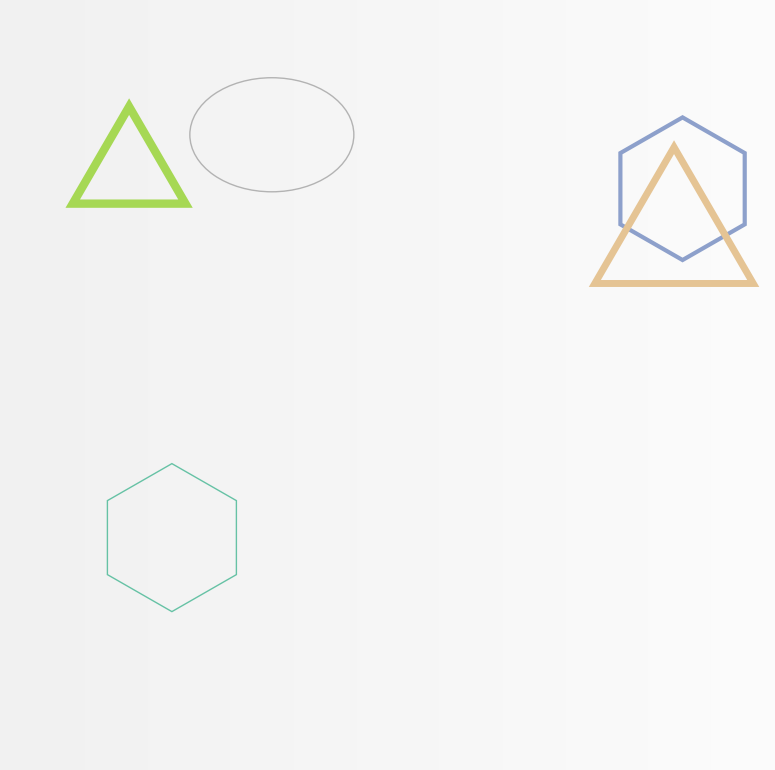[{"shape": "hexagon", "thickness": 0.5, "radius": 0.48, "center": [0.222, 0.302]}, {"shape": "hexagon", "thickness": 1.5, "radius": 0.46, "center": [0.881, 0.755]}, {"shape": "triangle", "thickness": 3, "radius": 0.42, "center": [0.167, 0.778]}, {"shape": "triangle", "thickness": 2.5, "radius": 0.59, "center": [0.87, 0.691]}, {"shape": "oval", "thickness": 0.5, "radius": 0.53, "center": [0.351, 0.825]}]